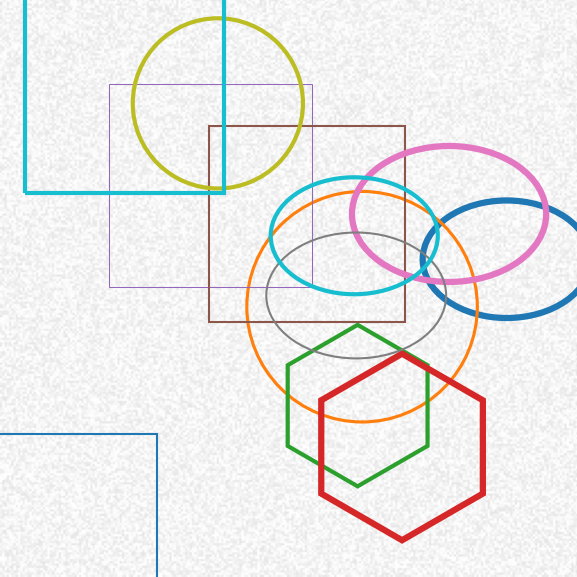[{"shape": "oval", "thickness": 3, "radius": 0.73, "center": [0.877, 0.55]}, {"shape": "square", "thickness": 1, "radius": 0.69, "center": [0.133, 0.109]}, {"shape": "circle", "thickness": 1.5, "radius": 1.0, "center": [0.627, 0.468]}, {"shape": "hexagon", "thickness": 2, "radius": 0.7, "center": [0.619, 0.297]}, {"shape": "hexagon", "thickness": 3, "radius": 0.81, "center": [0.696, 0.225]}, {"shape": "square", "thickness": 0.5, "radius": 0.88, "center": [0.365, 0.678]}, {"shape": "square", "thickness": 1, "radius": 0.85, "center": [0.532, 0.611]}, {"shape": "oval", "thickness": 3, "radius": 0.84, "center": [0.778, 0.629]}, {"shape": "oval", "thickness": 1, "radius": 0.78, "center": [0.617, 0.488]}, {"shape": "circle", "thickness": 2, "radius": 0.74, "center": [0.377, 0.82]}, {"shape": "square", "thickness": 2, "radius": 0.86, "center": [0.216, 0.836]}, {"shape": "oval", "thickness": 2, "radius": 0.72, "center": [0.613, 0.591]}]